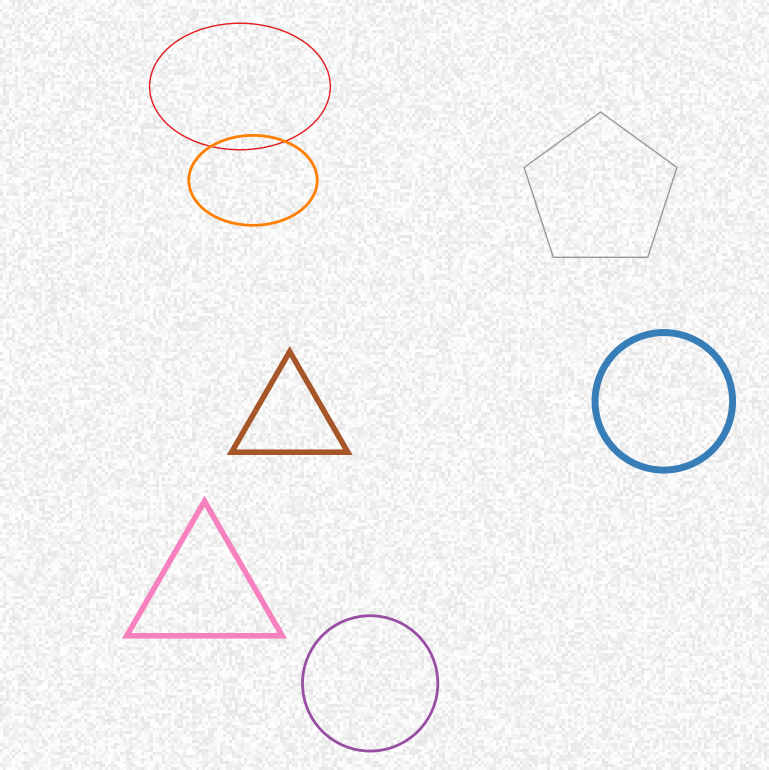[{"shape": "oval", "thickness": 0.5, "radius": 0.59, "center": [0.312, 0.888]}, {"shape": "circle", "thickness": 2.5, "radius": 0.45, "center": [0.862, 0.479]}, {"shape": "circle", "thickness": 1, "radius": 0.44, "center": [0.481, 0.112]}, {"shape": "oval", "thickness": 1, "radius": 0.42, "center": [0.329, 0.766]}, {"shape": "triangle", "thickness": 2, "radius": 0.44, "center": [0.376, 0.456]}, {"shape": "triangle", "thickness": 2, "radius": 0.58, "center": [0.266, 0.233]}, {"shape": "pentagon", "thickness": 0.5, "radius": 0.52, "center": [0.78, 0.75]}]